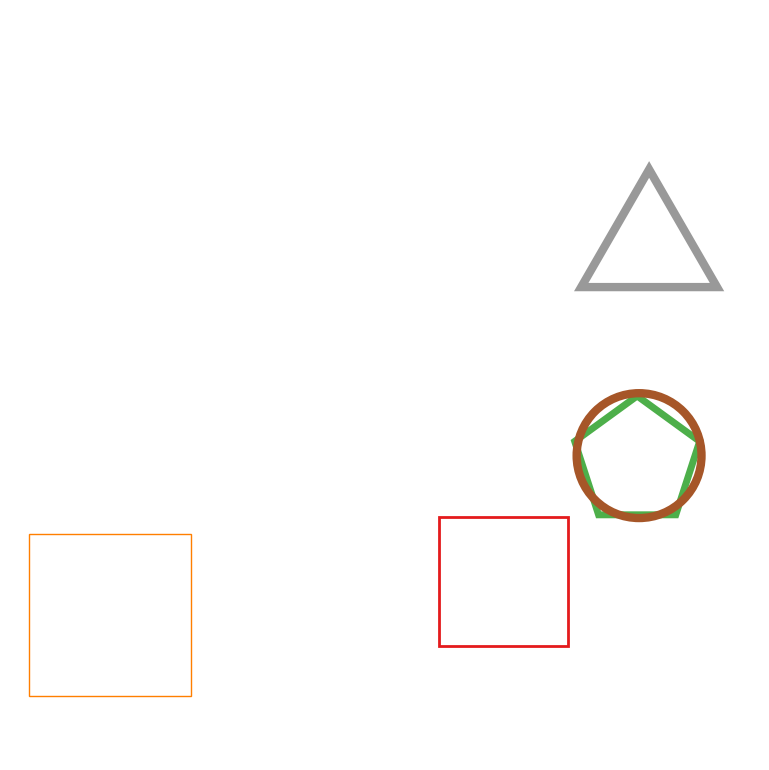[{"shape": "square", "thickness": 1, "radius": 0.42, "center": [0.654, 0.245]}, {"shape": "pentagon", "thickness": 2.5, "radius": 0.43, "center": [0.828, 0.4]}, {"shape": "square", "thickness": 0.5, "radius": 0.52, "center": [0.143, 0.202]}, {"shape": "circle", "thickness": 3, "radius": 0.41, "center": [0.83, 0.408]}, {"shape": "triangle", "thickness": 3, "radius": 0.51, "center": [0.843, 0.678]}]